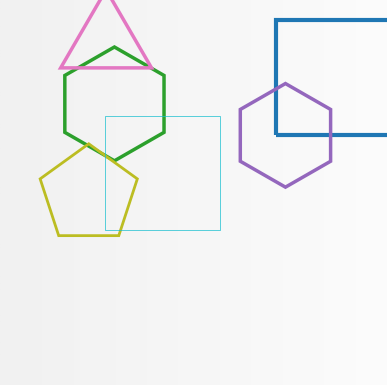[{"shape": "square", "thickness": 3, "radius": 0.74, "center": [0.861, 0.798]}, {"shape": "hexagon", "thickness": 2.5, "radius": 0.74, "center": [0.295, 0.73]}, {"shape": "hexagon", "thickness": 2.5, "radius": 0.67, "center": [0.737, 0.648]}, {"shape": "triangle", "thickness": 2.5, "radius": 0.68, "center": [0.274, 0.891]}, {"shape": "pentagon", "thickness": 2, "radius": 0.66, "center": [0.229, 0.495]}, {"shape": "square", "thickness": 0.5, "radius": 0.74, "center": [0.419, 0.551]}]